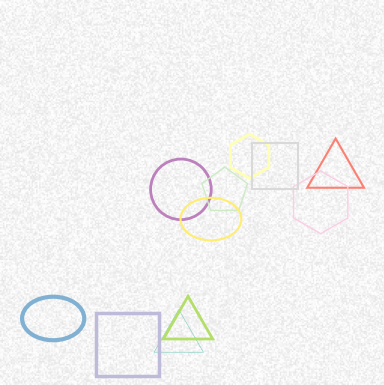[{"shape": "triangle", "thickness": 0.5, "radius": 0.37, "center": [0.464, 0.122]}, {"shape": "hexagon", "thickness": 2, "radius": 0.29, "center": [0.648, 0.594]}, {"shape": "square", "thickness": 2.5, "radius": 0.41, "center": [0.331, 0.104]}, {"shape": "triangle", "thickness": 1.5, "radius": 0.43, "center": [0.872, 0.555]}, {"shape": "oval", "thickness": 3, "radius": 0.4, "center": [0.138, 0.173]}, {"shape": "triangle", "thickness": 2, "radius": 0.37, "center": [0.488, 0.157]}, {"shape": "hexagon", "thickness": 1, "radius": 0.41, "center": [0.833, 0.475]}, {"shape": "square", "thickness": 1.5, "radius": 0.3, "center": [0.715, 0.569]}, {"shape": "circle", "thickness": 2, "radius": 0.39, "center": [0.47, 0.508]}, {"shape": "pentagon", "thickness": 1, "radius": 0.31, "center": [0.584, 0.504]}, {"shape": "oval", "thickness": 1.5, "radius": 0.39, "center": [0.548, 0.431]}]